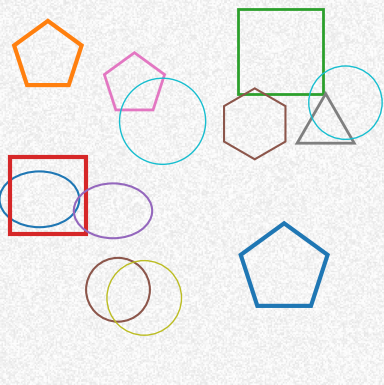[{"shape": "pentagon", "thickness": 3, "radius": 0.59, "center": [0.738, 0.301]}, {"shape": "oval", "thickness": 1.5, "radius": 0.52, "center": [0.102, 0.482]}, {"shape": "pentagon", "thickness": 3, "radius": 0.46, "center": [0.124, 0.854]}, {"shape": "square", "thickness": 2, "radius": 0.55, "center": [0.728, 0.866]}, {"shape": "square", "thickness": 3, "radius": 0.5, "center": [0.125, 0.493]}, {"shape": "oval", "thickness": 1.5, "radius": 0.51, "center": [0.293, 0.452]}, {"shape": "hexagon", "thickness": 1.5, "radius": 0.46, "center": [0.662, 0.678]}, {"shape": "circle", "thickness": 1.5, "radius": 0.41, "center": [0.306, 0.247]}, {"shape": "pentagon", "thickness": 2, "radius": 0.41, "center": [0.349, 0.781]}, {"shape": "triangle", "thickness": 2, "radius": 0.43, "center": [0.846, 0.671]}, {"shape": "circle", "thickness": 1, "radius": 0.48, "center": [0.375, 0.226]}, {"shape": "circle", "thickness": 1, "radius": 0.48, "center": [0.897, 0.733]}, {"shape": "circle", "thickness": 1, "radius": 0.56, "center": [0.422, 0.685]}]